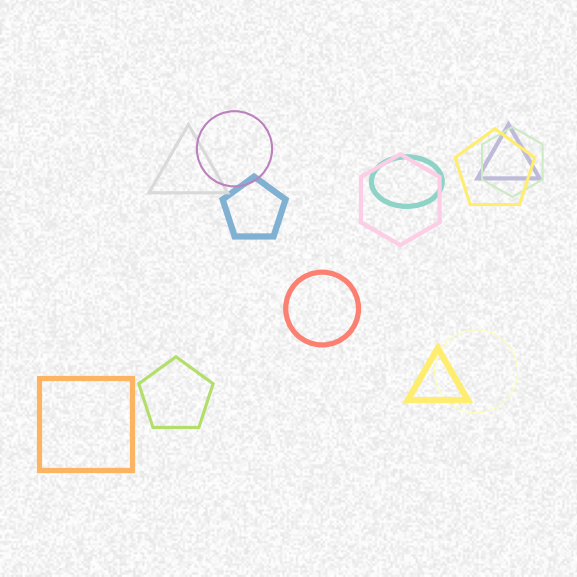[{"shape": "oval", "thickness": 2.5, "radius": 0.31, "center": [0.704, 0.685]}, {"shape": "circle", "thickness": 0.5, "radius": 0.36, "center": [0.824, 0.356]}, {"shape": "triangle", "thickness": 2, "radius": 0.31, "center": [0.881, 0.721]}, {"shape": "circle", "thickness": 2.5, "radius": 0.32, "center": [0.558, 0.465]}, {"shape": "pentagon", "thickness": 3, "radius": 0.29, "center": [0.44, 0.636]}, {"shape": "square", "thickness": 2.5, "radius": 0.4, "center": [0.148, 0.265]}, {"shape": "pentagon", "thickness": 1.5, "radius": 0.34, "center": [0.305, 0.314]}, {"shape": "hexagon", "thickness": 2, "radius": 0.39, "center": [0.693, 0.653]}, {"shape": "triangle", "thickness": 1.5, "radius": 0.39, "center": [0.326, 0.705]}, {"shape": "circle", "thickness": 1, "radius": 0.33, "center": [0.406, 0.741]}, {"shape": "hexagon", "thickness": 1, "radius": 0.3, "center": [0.887, 0.719]}, {"shape": "pentagon", "thickness": 1.5, "radius": 0.36, "center": [0.857, 0.704]}, {"shape": "triangle", "thickness": 3, "radius": 0.3, "center": [0.758, 0.336]}]